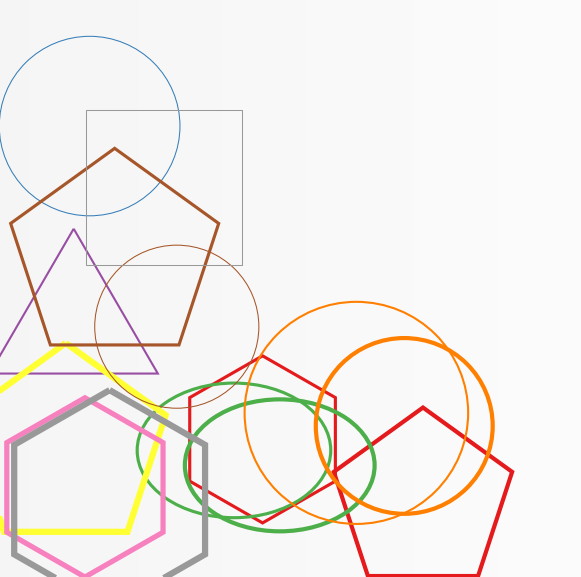[{"shape": "pentagon", "thickness": 2, "radius": 0.81, "center": [0.728, 0.132]}, {"shape": "hexagon", "thickness": 1.5, "radius": 0.72, "center": [0.452, 0.238]}, {"shape": "circle", "thickness": 0.5, "radius": 0.78, "center": [0.154, 0.781]}, {"shape": "oval", "thickness": 1.5, "radius": 0.83, "center": [0.403, 0.219]}, {"shape": "oval", "thickness": 2, "radius": 0.82, "center": [0.481, 0.193]}, {"shape": "triangle", "thickness": 1, "radius": 0.84, "center": [0.127, 0.436]}, {"shape": "circle", "thickness": 1, "radius": 0.96, "center": [0.613, 0.284]}, {"shape": "circle", "thickness": 2, "radius": 0.76, "center": [0.695, 0.262]}, {"shape": "pentagon", "thickness": 3, "radius": 0.9, "center": [0.113, 0.224]}, {"shape": "pentagon", "thickness": 1.5, "radius": 0.94, "center": [0.197, 0.554]}, {"shape": "circle", "thickness": 0.5, "radius": 0.71, "center": [0.304, 0.433]}, {"shape": "hexagon", "thickness": 2.5, "radius": 0.78, "center": [0.146, 0.155]}, {"shape": "square", "thickness": 0.5, "radius": 0.67, "center": [0.282, 0.675]}, {"shape": "hexagon", "thickness": 3, "radius": 0.95, "center": [0.189, 0.134]}]